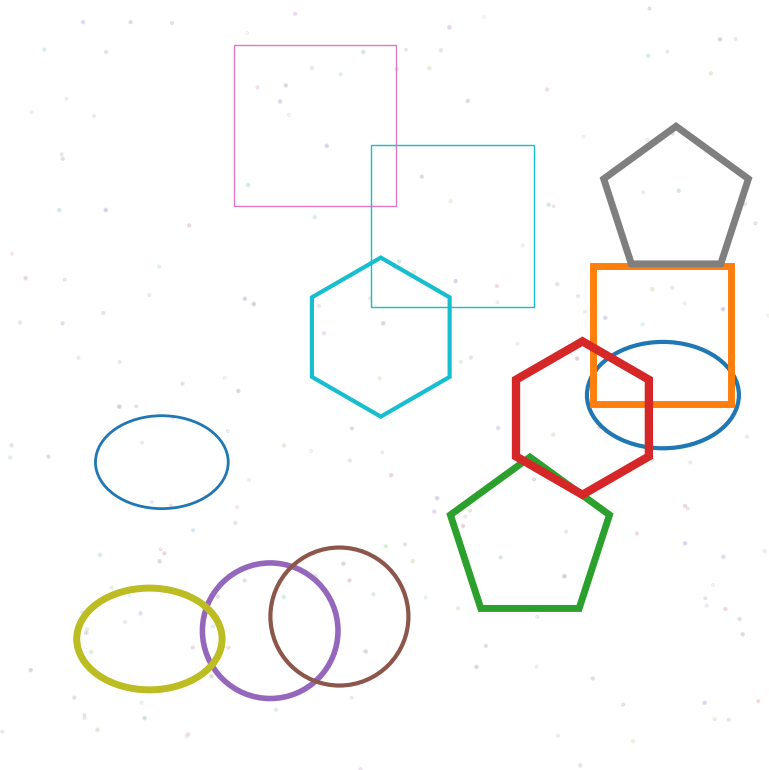[{"shape": "oval", "thickness": 1, "radius": 0.43, "center": [0.21, 0.4]}, {"shape": "oval", "thickness": 1.5, "radius": 0.49, "center": [0.861, 0.487]}, {"shape": "square", "thickness": 2.5, "radius": 0.45, "center": [0.86, 0.565]}, {"shape": "pentagon", "thickness": 2.5, "radius": 0.54, "center": [0.688, 0.298]}, {"shape": "hexagon", "thickness": 3, "radius": 0.5, "center": [0.756, 0.457]}, {"shape": "circle", "thickness": 2, "radius": 0.44, "center": [0.351, 0.181]}, {"shape": "circle", "thickness": 1.5, "radius": 0.45, "center": [0.441, 0.199]}, {"shape": "square", "thickness": 0.5, "radius": 0.52, "center": [0.409, 0.837]}, {"shape": "pentagon", "thickness": 2.5, "radius": 0.49, "center": [0.878, 0.737]}, {"shape": "oval", "thickness": 2.5, "radius": 0.47, "center": [0.194, 0.17]}, {"shape": "square", "thickness": 0.5, "radius": 0.53, "center": [0.588, 0.707]}, {"shape": "hexagon", "thickness": 1.5, "radius": 0.52, "center": [0.495, 0.562]}]